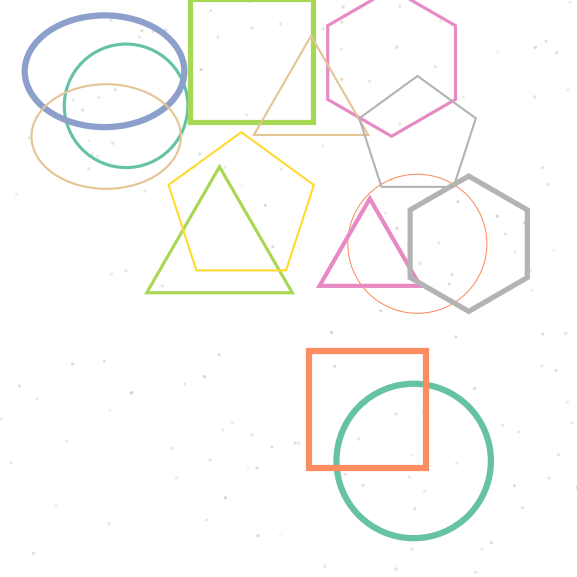[{"shape": "circle", "thickness": 1.5, "radius": 0.53, "center": [0.218, 0.816]}, {"shape": "circle", "thickness": 3, "radius": 0.67, "center": [0.716, 0.201]}, {"shape": "square", "thickness": 3, "radius": 0.51, "center": [0.636, 0.291]}, {"shape": "circle", "thickness": 0.5, "radius": 0.6, "center": [0.723, 0.577]}, {"shape": "oval", "thickness": 3, "radius": 0.69, "center": [0.181, 0.876]}, {"shape": "triangle", "thickness": 2, "radius": 0.5, "center": [0.64, 0.554]}, {"shape": "hexagon", "thickness": 1.5, "radius": 0.64, "center": [0.678, 0.891]}, {"shape": "triangle", "thickness": 1.5, "radius": 0.73, "center": [0.38, 0.565]}, {"shape": "square", "thickness": 2.5, "radius": 0.53, "center": [0.435, 0.894]}, {"shape": "pentagon", "thickness": 1, "radius": 0.66, "center": [0.418, 0.638]}, {"shape": "triangle", "thickness": 1, "radius": 0.57, "center": [0.539, 0.823]}, {"shape": "oval", "thickness": 1, "radius": 0.65, "center": [0.184, 0.763]}, {"shape": "pentagon", "thickness": 1, "radius": 0.53, "center": [0.723, 0.761]}, {"shape": "hexagon", "thickness": 2.5, "radius": 0.59, "center": [0.812, 0.577]}]